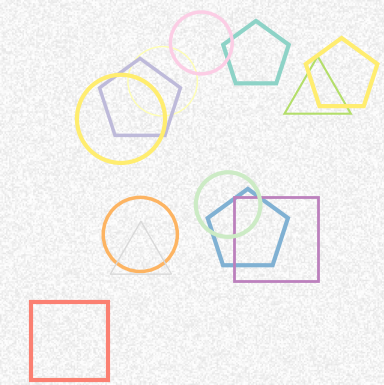[{"shape": "pentagon", "thickness": 3, "radius": 0.45, "center": [0.665, 0.856]}, {"shape": "circle", "thickness": 1, "radius": 0.45, "center": [0.422, 0.789]}, {"shape": "pentagon", "thickness": 2.5, "radius": 0.55, "center": [0.364, 0.738]}, {"shape": "square", "thickness": 3, "radius": 0.5, "center": [0.18, 0.114]}, {"shape": "pentagon", "thickness": 3, "radius": 0.55, "center": [0.644, 0.4]}, {"shape": "circle", "thickness": 2.5, "radius": 0.48, "center": [0.364, 0.391]}, {"shape": "triangle", "thickness": 1.5, "radius": 0.5, "center": [0.825, 0.754]}, {"shape": "circle", "thickness": 2.5, "radius": 0.4, "center": [0.523, 0.888]}, {"shape": "triangle", "thickness": 1, "radius": 0.46, "center": [0.366, 0.334]}, {"shape": "square", "thickness": 2, "radius": 0.55, "center": [0.717, 0.38]}, {"shape": "circle", "thickness": 3, "radius": 0.42, "center": [0.592, 0.469]}, {"shape": "pentagon", "thickness": 3, "radius": 0.49, "center": [0.887, 0.803]}, {"shape": "circle", "thickness": 3, "radius": 0.57, "center": [0.314, 0.691]}]